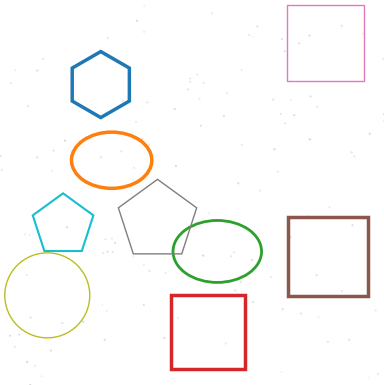[{"shape": "hexagon", "thickness": 2.5, "radius": 0.43, "center": [0.262, 0.78]}, {"shape": "oval", "thickness": 2.5, "radius": 0.52, "center": [0.29, 0.584]}, {"shape": "oval", "thickness": 2, "radius": 0.57, "center": [0.564, 0.347]}, {"shape": "square", "thickness": 2.5, "radius": 0.48, "center": [0.541, 0.137]}, {"shape": "square", "thickness": 2.5, "radius": 0.52, "center": [0.852, 0.334]}, {"shape": "square", "thickness": 1, "radius": 0.5, "center": [0.845, 0.888]}, {"shape": "pentagon", "thickness": 1, "radius": 0.53, "center": [0.409, 0.427]}, {"shape": "circle", "thickness": 1, "radius": 0.55, "center": [0.123, 0.233]}, {"shape": "pentagon", "thickness": 1.5, "radius": 0.41, "center": [0.164, 0.415]}]